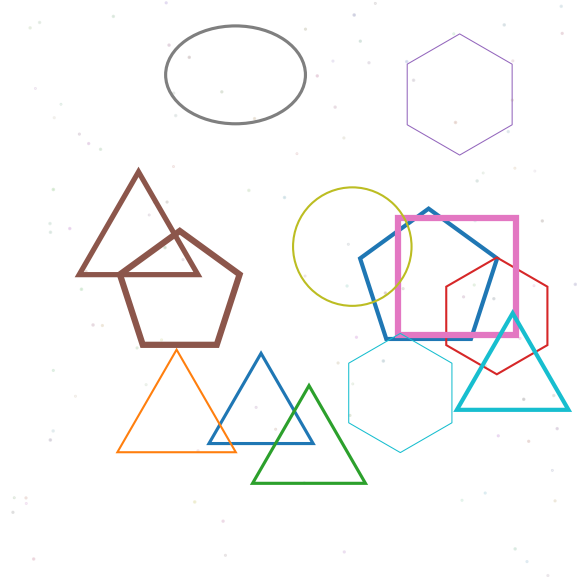[{"shape": "pentagon", "thickness": 2, "radius": 0.62, "center": [0.742, 0.513]}, {"shape": "triangle", "thickness": 1.5, "radius": 0.52, "center": [0.452, 0.283]}, {"shape": "triangle", "thickness": 1, "radius": 0.59, "center": [0.306, 0.275]}, {"shape": "triangle", "thickness": 1.5, "radius": 0.56, "center": [0.535, 0.219]}, {"shape": "hexagon", "thickness": 1, "radius": 0.51, "center": [0.86, 0.452]}, {"shape": "hexagon", "thickness": 0.5, "radius": 0.52, "center": [0.796, 0.836]}, {"shape": "triangle", "thickness": 2.5, "radius": 0.59, "center": [0.24, 0.583]}, {"shape": "pentagon", "thickness": 3, "radius": 0.54, "center": [0.311, 0.49]}, {"shape": "square", "thickness": 3, "radius": 0.51, "center": [0.791, 0.521]}, {"shape": "oval", "thickness": 1.5, "radius": 0.61, "center": [0.408, 0.87]}, {"shape": "circle", "thickness": 1, "radius": 0.51, "center": [0.61, 0.572]}, {"shape": "triangle", "thickness": 2, "radius": 0.56, "center": [0.888, 0.345]}, {"shape": "hexagon", "thickness": 0.5, "radius": 0.52, "center": [0.693, 0.319]}]